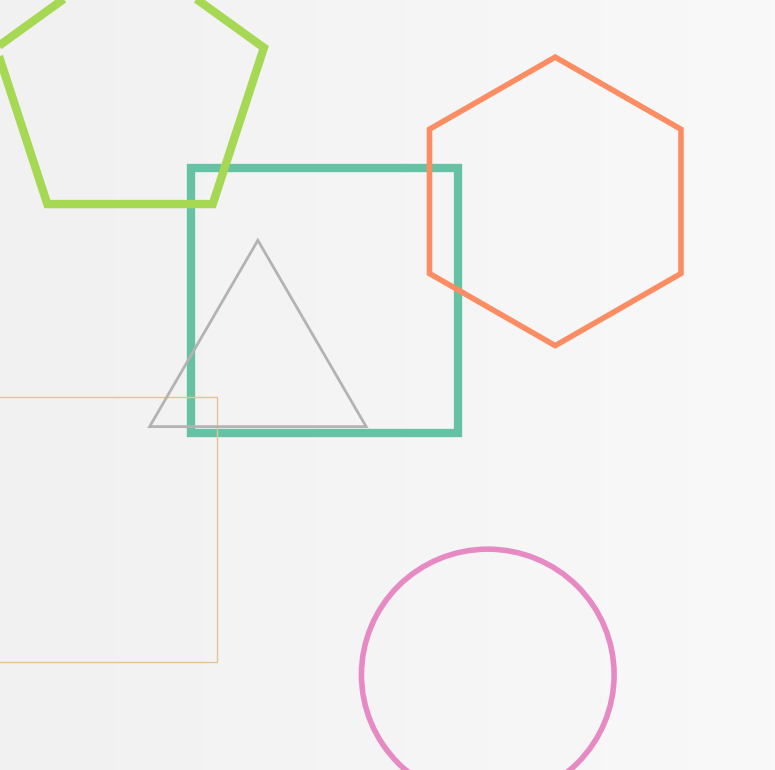[{"shape": "square", "thickness": 3, "radius": 0.86, "center": [0.419, 0.609]}, {"shape": "hexagon", "thickness": 2, "radius": 0.94, "center": [0.716, 0.738]}, {"shape": "circle", "thickness": 2, "radius": 0.81, "center": [0.629, 0.124]}, {"shape": "pentagon", "thickness": 3, "radius": 0.91, "center": [0.168, 0.882]}, {"shape": "square", "thickness": 0.5, "radius": 0.86, "center": [0.107, 0.312]}, {"shape": "triangle", "thickness": 1, "radius": 0.81, "center": [0.333, 0.527]}]